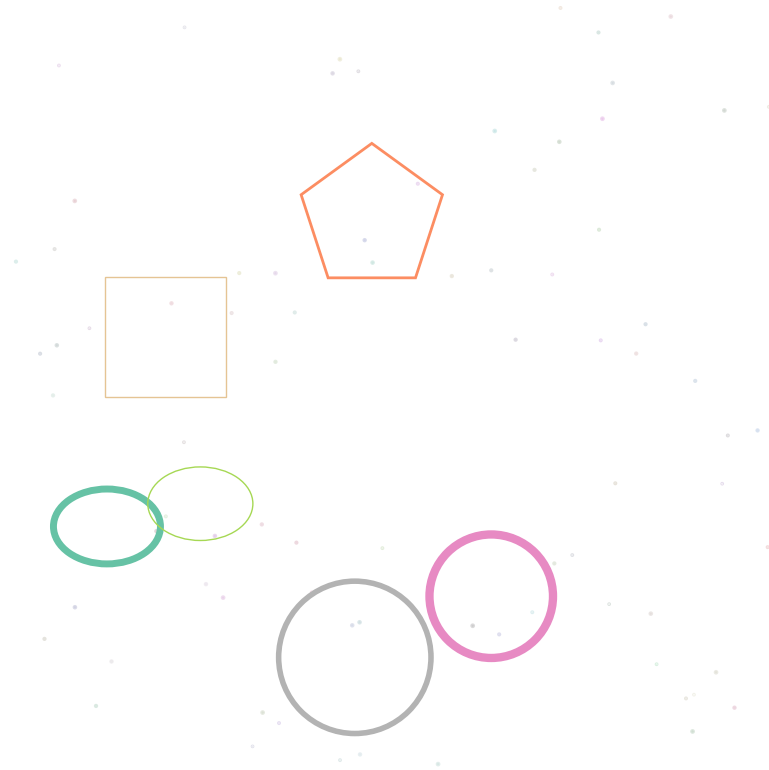[{"shape": "oval", "thickness": 2.5, "radius": 0.35, "center": [0.139, 0.316]}, {"shape": "pentagon", "thickness": 1, "radius": 0.48, "center": [0.483, 0.717]}, {"shape": "circle", "thickness": 3, "radius": 0.4, "center": [0.638, 0.226]}, {"shape": "oval", "thickness": 0.5, "radius": 0.34, "center": [0.26, 0.346]}, {"shape": "square", "thickness": 0.5, "radius": 0.39, "center": [0.215, 0.562]}, {"shape": "circle", "thickness": 2, "radius": 0.49, "center": [0.461, 0.146]}]